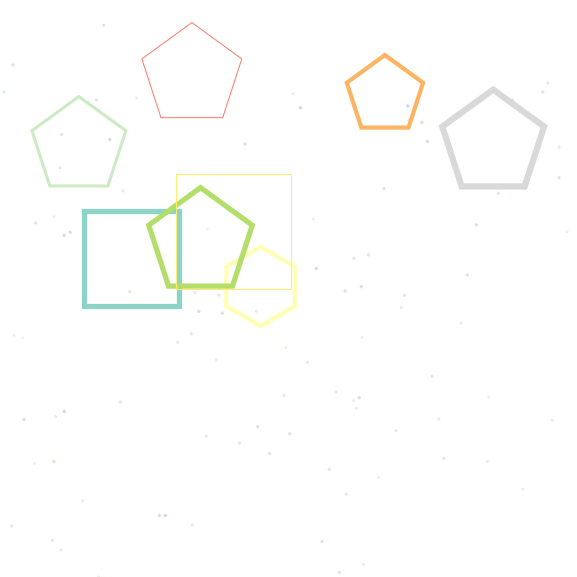[{"shape": "square", "thickness": 2.5, "radius": 0.41, "center": [0.228, 0.551]}, {"shape": "hexagon", "thickness": 2, "radius": 0.34, "center": [0.451, 0.503]}, {"shape": "pentagon", "thickness": 0.5, "radius": 0.45, "center": [0.332, 0.869]}, {"shape": "pentagon", "thickness": 2, "radius": 0.35, "center": [0.667, 0.834]}, {"shape": "pentagon", "thickness": 2.5, "radius": 0.47, "center": [0.347, 0.58]}, {"shape": "pentagon", "thickness": 3, "radius": 0.46, "center": [0.854, 0.751]}, {"shape": "pentagon", "thickness": 1.5, "radius": 0.43, "center": [0.137, 0.746]}, {"shape": "square", "thickness": 0.5, "radius": 0.5, "center": [0.404, 0.598]}]